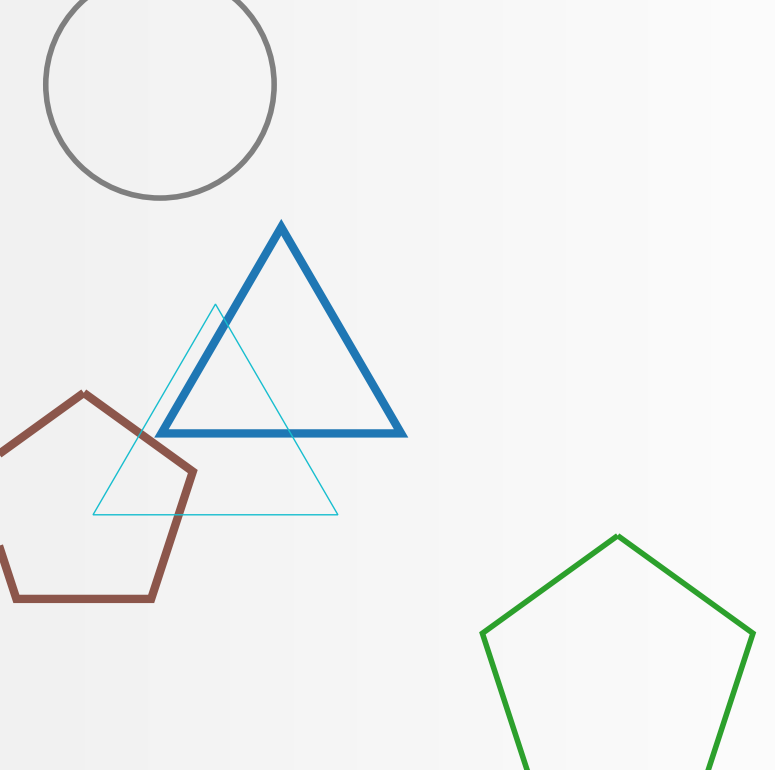[{"shape": "triangle", "thickness": 3, "radius": 0.89, "center": [0.363, 0.526]}, {"shape": "pentagon", "thickness": 2, "radius": 0.92, "center": [0.797, 0.121]}, {"shape": "pentagon", "thickness": 3, "radius": 0.74, "center": [0.108, 0.342]}, {"shape": "circle", "thickness": 2, "radius": 0.74, "center": [0.206, 0.89]}, {"shape": "triangle", "thickness": 0.5, "radius": 0.91, "center": [0.278, 0.423]}]